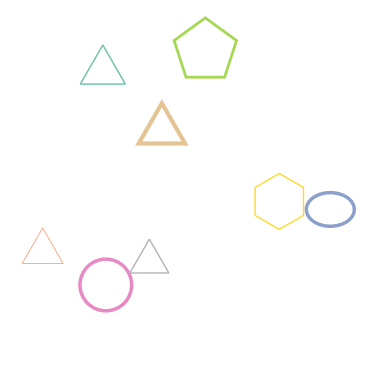[{"shape": "triangle", "thickness": 1, "radius": 0.34, "center": [0.267, 0.815]}, {"shape": "triangle", "thickness": 0.5, "radius": 0.31, "center": [0.111, 0.346]}, {"shape": "oval", "thickness": 2.5, "radius": 0.31, "center": [0.858, 0.456]}, {"shape": "circle", "thickness": 2.5, "radius": 0.34, "center": [0.275, 0.26]}, {"shape": "pentagon", "thickness": 2, "radius": 0.43, "center": [0.533, 0.868]}, {"shape": "hexagon", "thickness": 1, "radius": 0.36, "center": [0.725, 0.477]}, {"shape": "triangle", "thickness": 3, "radius": 0.35, "center": [0.42, 0.662]}, {"shape": "triangle", "thickness": 1, "radius": 0.29, "center": [0.388, 0.32]}]